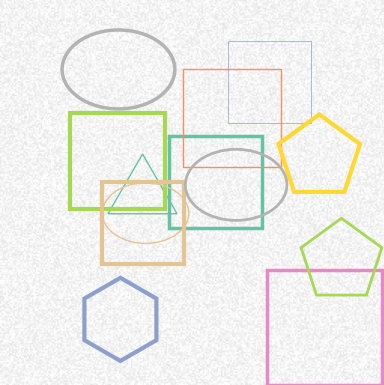[{"shape": "triangle", "thickness": 1, "radius": 0.52, "center": [0.37, 0.497]}, {"shape": "square", "thickness": 2.5, "radius": 0.6, "center": [0.56, 0.527]}, {"shape": "square", "thickness": 1, "radius": 0.63, "center": [0.603, 0.694]}, {"shape": "square", "thickness": 0.5, "radius": 0.53, "center": [0.7, 0.788]}, {"shape": "hexagon", "thickness": 3, "radius": 0.54, "center": [0.313, 0.17]}, {"shape": "square", "thickness": 2.5, "radius": 0.75, "center": [0.843, 0.149]}, {"shape": "pentagon", "thickness": 2, "radius": 0.55, "center": [0.887, 0.323]}, {"shape": "square", "thickness": 3, "radius": 0.62, "center": [0.305, 0.581]}, {"shape": "pentagon", "thickness": 3, "radius": 0.56, "center": [0.829, 0.592]}, {"shape": "square", "thickness": 3, "radius": 0.53, "center": [0.372, 0.422]}, {"shape": "oval", "thickness": 1, "radius": 0.56, "center": [0.378, 0.446]}, {"shape": "oval", "thickness": 2.5, "radius": 0.73, "center": [0.308, 0.82]}, {"shape": "oval", "thickness": 2, "radius": 0.66, "center": [0.613, 0.52]}]